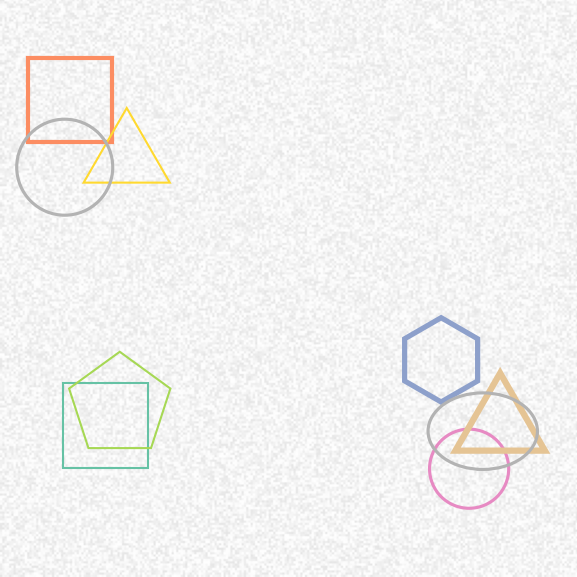[{"shape": "square", "thickness": 1, "radius": 0.37, "center": [0.182, 0.263]}, {"shape": "square", "thickness": 2, "radius": 0.36, "center": [0.121, 0.825]}, {"shape": "hexagon", "thickness": 2.5, "radius": 0.36, "center": [0.764, 0.376]}, {"shape": "circle", "thickness": 1.5, "radius": 0.34, "center": [0.812, 0.188]}, {"shape": "pentagon", "thickness": 1, "radius": 0.46, "center": [0.207, 0.298]}, {"shape": "triangle", "thickness": 1, "radius": 0.43, "center": [0.219, 0.726]}, {"shape": "triangle", "thickness": 3, "radius": 0.45, "center": [0.866, 0.264]}, {"shape": "oval", "thickness": 1.5, "radius": 0.47, "center": [0.836, 0.253]}, {"shape": "circle", "thickness": 1.5, "radius": 0.42, "center": [0.112, 0.71]}]